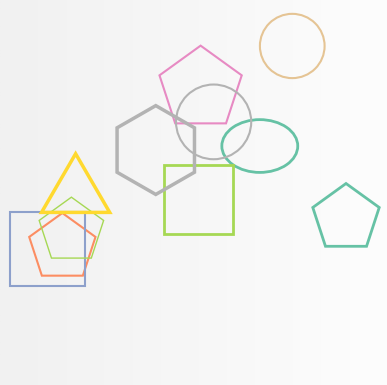[{"shape": "pentagon", "thickness": 2, "radius": 0.45, "center": [0.893, 0.433]}, {"shape": "oval", "thickness": 2, "radius": 0.49, "center": [0.67, 0.621]}, {"shape": "pentagon", "thickness": 1.5, "radius": 0.45, "center": [0.161, 0.357]}, {"shape": "square", "thickness": 1.5, "radius": 0.49, "center": [0.122, 0.353]}, {"shape": "pentagon", "thickness": 1.5, "radius": 0.56, "center": [0.518, 0.77]}, {"shape": "square", "thickness": 2, "radius": 0.45, "center": [0.512, 0.483]}, {"shape": "pentagon", "thickness": 1, "radius": 0.44, "center": [0.184, 0.4]}, {"shape": "triangle", "thickness": 2.5, "radius": 0.51, "center": [0.195, 0.499]}, {"shape": "circle", "thickness": 1.5, "radius": 0.42, "center": [0.754, 0.881]}, {"shape": "circle", "thickness": 1.5, "radius": 0.49, "center": [0.551, 0.683]}, {"shape": "hexagon", "thickness": 2.5, "radius": 0.58, "center": [0.402, 0.61]}]